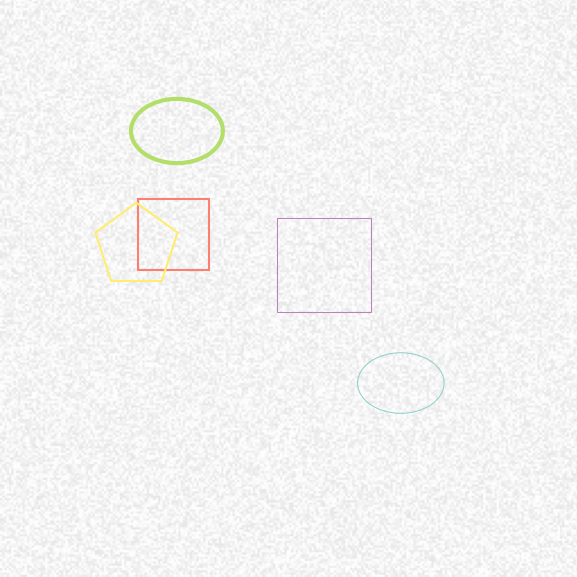[{"shape": "oval", "thickness": 0.5, "radius": 0.37, "center": [0.694, 0.336]}, {"shape": "square", "thickness": 1, "radius": 0.31, "center": [0.301, 0.593]}, {"shape": "oval", "thickness": 2, "radius": 0.4, "center": [0.306, 0.772]}, {"shape": "square", "thickness": 0.5, "radius": 0.41, "center": [0.561, 0.54]}, {"shape": "pentagon", "thickness": 1, "radius": 0.37, "center": [0.236, 0.573]}]